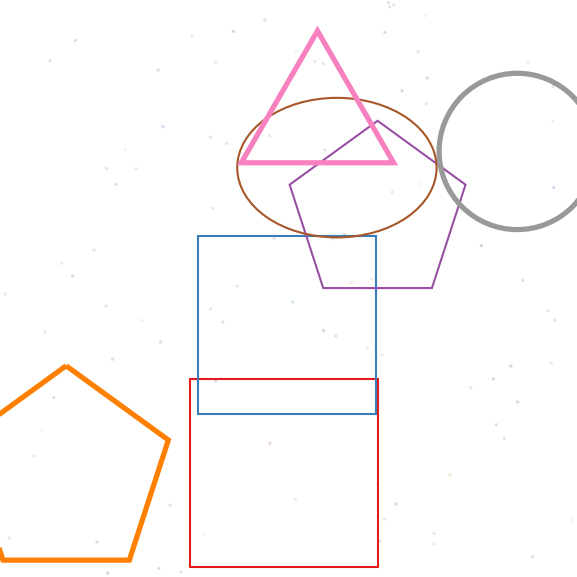[{"shape": "square", "thickness": 1, "radius": 0.81, "center": [0.492, 0.18]}, {"shape": "square", "thickness": 1, "radius": 0.77, "center": [0.497, 0.436]}, {"shape": "pentagon", "thickness": 1, "radius": 0.8, "center": [0.654, 0.63]}, {"shape": "pentagon", "thickness": 2.5, "radius": 0.93, "center": [0.115, 0.18]}, {"shape": "oval", "thickness": 1, "radius": 0.86, "center": [0.583, 0.709]}, {"shape": "triangle", "thickness": 2.5, "radius": 0.76, "center": [0.55, 0.793]}, {"shape": "circle", "thickness": 2.5, "radius": 0.68, "center": [0.896, 0.737]}]